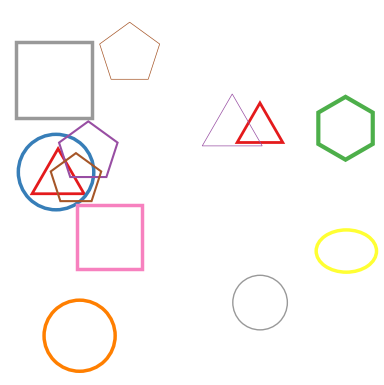[{"shape": "triangle", "thickness": 2, "radius": 0.39, "center": [0.151, 0.536]}, {"shape": "triangle", "thickness": 2, "radius": 0.34, "center": [0.675, 0.664]}, {"shape": "circle", "thickness": 2.5, "radius": 0.49, "center": [0.146, 0.553]}, {"shape": "hexagon", "thickness": 3, "radius": 0.41, "center": [0.898, 0.667]}, {"shape": "pentagon", "thickness": 1.5, "radius": 0.4, "center": [0.229, 0.605]}, {"shape": "triangle", "thickness": 0.5, "radius": 0.45, "center": [0.603, 0.666]}, {"shape": "circle", "thickness": 2.5, "radius": 0.46, "center": [0.207, 0.128]}, {"shape": "oval", "thickness": 2.5, "radius": 0.39, "center": [0.9, 0.348]}, {"shape": "pentagon", "thickness": 0.5, "radius": 0.41, "center": [0.337, 0.86]}, {"shape": "pentagon", "thickness": 1.5, "radius": 0.34, "center": [0.197, 0.533]}, {"shape": "square", "thickness": 2.5, "radius": 0.42, "center": [0.285, 0.384]}, {"shape": "circle", "thickness": 1, "radius": 0.35, "center": [0.676, 0.214]}, {"shape": "square", "thickness": 2.5, "radius": 0.5, "center": [0.141, 0.793]}]